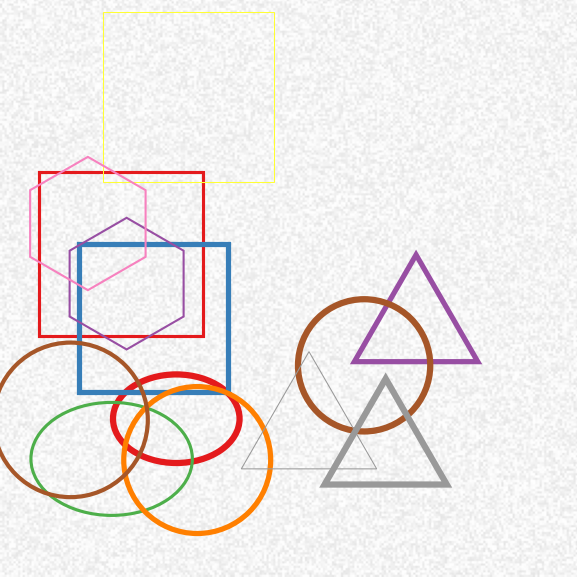[{"shape": "square", "thickness": 1.5, "radius": 0.71, "center": [0.209, 0.559]}, {"shape": "oval", "thickness": 3, "radius": 0.55, "center": [0.305, 0.274]}, {"shape": "square", "thickness": 2.5, "radius": 0.64, "center": [0.266, 0.448]}, {"shape": "oval", "thickness": 1.5, "radius": 0.7, "center": [0.193, 0.204]}, {"shape": "hexagon", "thickness": 1, "radius": 0.57, "center": [0.219, 0.508]}, {"shape": "triangle", "thickness": 2.5, "radius": 0.62, "center": [0.72, 0.435]}, {"shape": "circle", "thickness": 2.5, "radius": 0.64, "center": [0.342, 0.203]}, {"shape": "square", "thickness": 0.5, "radius": 0.74, "center": [0.326, 0.831]}, {"shape": "circle", "thickness": 3, "radius": 0.57, "center": [0.63, 0.367]}, {"shape": "circle", "thickness": 2, "radius": 0.67, "center": [0.122, 0.272]}, {"shape": "hexagon", "thickness": 1, "radius": 0.58, "center": [0.152, 0.612]}, {"shape": "triangle", "thickness": 0.5, "radius": 0.68, "center": [0.535, 0.255]}, {"shape": "triangle", "thickness": 3, "radius": 0.61, "center": [0.668, 0.221]}]